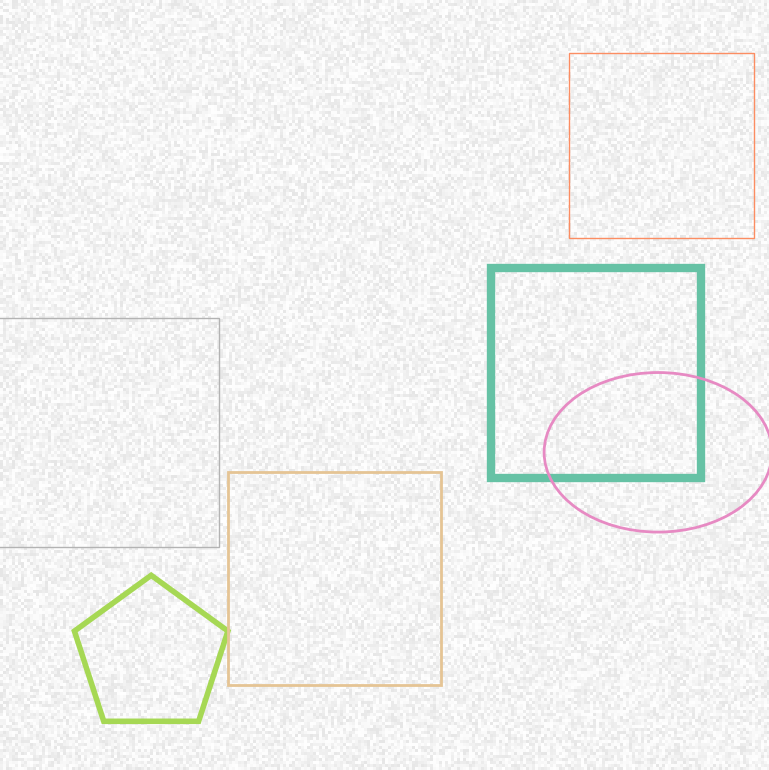[{"shape": "square", "thickness": 3, "radius": 0.68, "center": [0.773, 0.515]}, {"shape": "square", "thickness": 0.5, "radius": 0.6, "center": [0.86, 0.811]}, {"shape": "oval", "thickness": 1, "radius": 0.74, "center": [0.855, 0.413]}, {"shape": "pentagon", "thickness": 2, "radius": 0.52, "center": [0.196, 0.148]}, {"shape": "square", "thickness": 1, "radius": 0.69, "center": [0.434, 0.249]}, {"shape": "square", "thickness": 0.5, "radius": 0.74, "center": [0.136, 0.438]}]